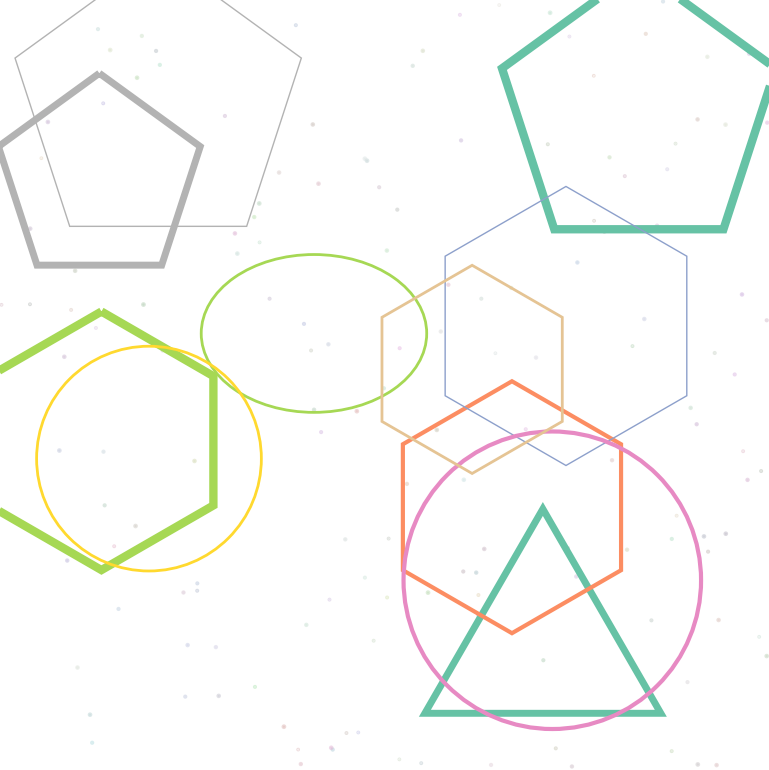[{"shape": "pentagon", "thickness": 3, "radius": 0.93, "center": [0.83, 0.853]}, {"shape": "triangle", "thickness": 2.5, "radius": 0.88, "center": [0.705, 0.162]}, {"shape": "hexagon", "thickness": 1.5, "radius": 0.82, "center": [0.665, 0.341]}, {"shape": "hexagon", "thickness": 0.5, "radius": 0.91, "center": [0.735, 0.577]}, {"shape": "circle", "thickness": 1.5, "radius": 0.97, "center": [0.717, 0.246]}, {"shape": "hexagon", "thickness": 3, "radius": 0.84, "center": [0.132, 0.428]}, {"shape": "oval", "thickness": 1, "radius": 0.73, "center": [0.408, 0.567]}, {"shape": "circle", "thickness": 1, "radius": 0.73, "center": [0.193, 0.404]}, {"shape": "hexagon", "thickness": 1, "radius": 0.68, "center": [0.613, 0.52]}, {"shape": "pentagon", "thickness": 2.5, "radius": 0.69, "center": [0.129, 0.767]}, {"shape": "pentagon", "thickness": 0.5, "radius": 0.98, "center": [0.205, 0.864]}]